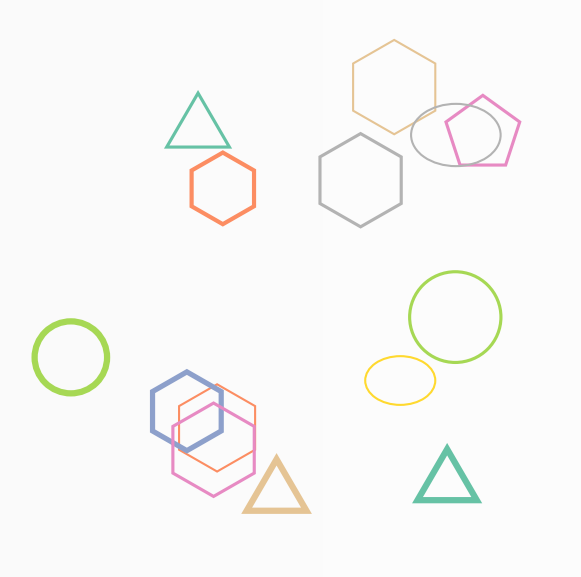[{"shape": "triangle", "thickness": 3, "radius": 0.29, "center": [0.769, 0.162]}, {"shape": "triangle", "thickness": 1.5, "radius": 0.31, "center": [0.341, 0.776]}, {"shape": "hexagon", "thickness": 2, "radius": 0.31, "center": [0.383, 0.673]}, {"shape": "hexagon", "thickness": 1, "radius": 0.38, "center": [0.373, 0.258]}, {"shape": "hexagon", "thickness": 2.5, "radius": 0.34, "center": [0.322, 0.287]}, {"shape": "pentagon", "thickness": 1.5, "radius": 0.33, "center": [0.831, 0.767]}, {"shape": "hexagon", "thickness": 1.5, "radius": 0.4, "center": [0.367, 0.22]}, {"shape": "circle", "thickness": 3, "radius": 0.31, "center": [0.122, 0.38]}, {"shape": "circle", "thickness": 1.5, "radius": 0.39, "center": [0.783, 0.45]}, {"shape": "oval", "thickness": 1, "radius": 0.3, "center": [0.689, 0.34]}, {"shape": "triangle", "thickness": 3, "radius": 0.3, "center": [0.476, 0.144]}, {"shape": "hexagon", "thickness": 1, "radius": 0.41, "center": [0.678, 0.848]}, {"shape": "oval", "thickness": 1, "radius": 0.39, "center": [0.784, 0.765]}, {"shape": "hexagon", "thickness": 1.5, "radius": 0.4, "center": [0.62, 0.687]}]